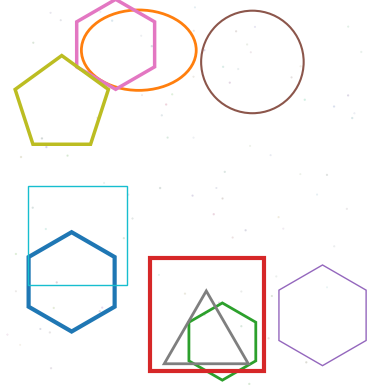[{"shape": "hexagon", "thickness": 3, "radius": 0.65, "center": [0.186, 0.268]}, {"shape": "oval", "thickness": 2, "radius": 0.75, "center": [0.361, 0.87]}, {"shape": "hexagon", "thickness": 2, "radius": 0.5, "center": [0.578, 0.113]}, {"shape": "square", "thickness": 3, "radius": 0.74, "center": [0.538, 0.184]}, {"shape": "hexagon", "thickness": 1, "radius": 0.65, "center": [0.838, 0.181]}, {"shape": "circle", "thickness": 1.5, "radius": 0.67, "center": [0.656, 0.839]}, {"shape": "hexagon", "thickness": 2.5, "radius": 0.58, "center": [0.3, 0.885]}, {"shape": "triangle", "thickness": 2, "radius": 0.63, "center": [0.536, 0.118]}, {"shape": "pentagon", "thickness": 2.5, "radius": 0.64, "center": [0.16, 0.728]}, {"shape": "square", "thickness": 1, "radius": 0.64, "center": [0.2, 0.387]}]